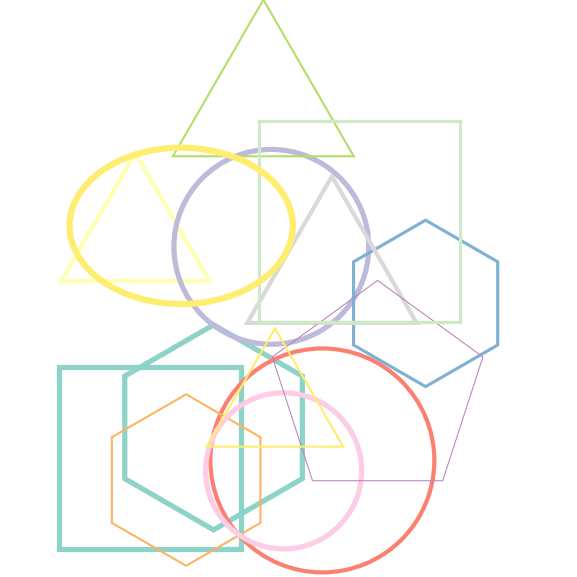[{"shape": "hexagon", "thickness": 2.5, "radius": 0.89, "center": [0.37, 0.259]}, {"shape": "square", "thickness": 2.5, "radius": 0.79, "center": [0.26, 0.206]}, {"shape": "triangle", "thickness": 2, "radius": 0.74, "center": [0.234, 0.587]}, {"shape": "circle", "thickness": 2.5, "radius": 0.84, "center": [0.47, 0.572]}, {"shape": "circle", "thickness": 2, "radius": 0.97, "center": [0.558, 0.202]}, {"shape": "hexagon", "thickness": 1.5, "radius": 0.72, "center": [0.737, 0.474]}, {"shape": "hexagon", "thickness": 1, "radius": 0.74, "center": [0.322, 0.168]}, {"shape": "triangle", "thickness": 1, "radius": 0.9, "center": [0.456, 0.819]}, {"shape": "circle", "thickness": 2.5, "radius": 0.68, "center": [0.491, 0.184]}, {"shape": "triangle", "thickness": 2, "radius": 0.85, "center": [0.575, 0.525]}, {"shape": "pentagon", "thickness": 0.5, "radius": 0.96, "center": [0.654, 0.322]}, {"shape": "square", "thickness": 1.5, "radius": 0.87, "center": [0.623, 0.615]}, {"shape": "oval", "thickness": 3, "radius": 0.97, "center": [0.314, 0.608]}, {"shape": "triangle", "thickness": 1, "radius": 0.68, "center": [0.476, 0.294]}]